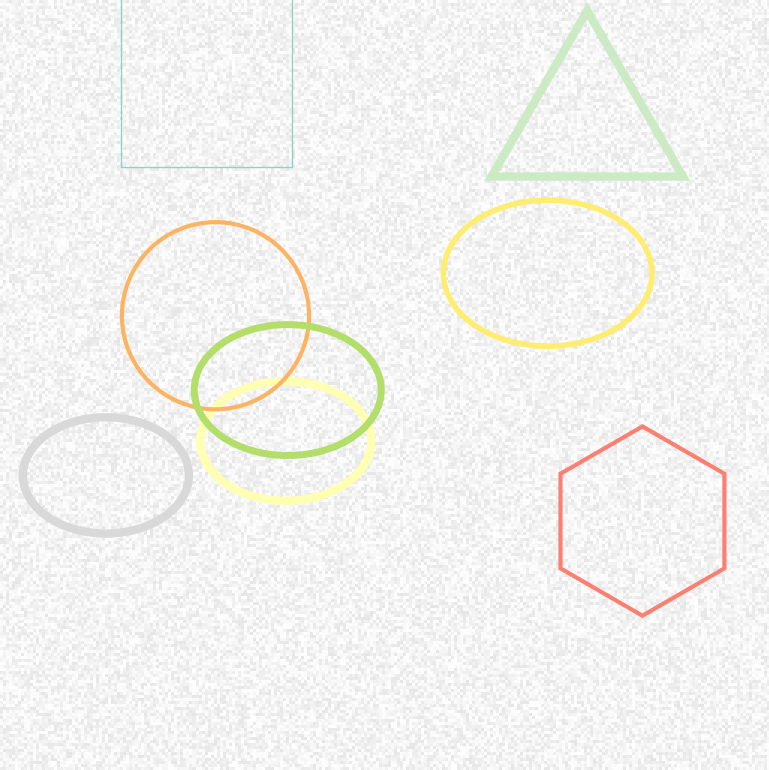[{"shape": "square", "thickness": 0.5, "radius": 0.56, "center": [0.268, 0.895]}, {"shape": "oval", "thickness": 3, "radius": 0.56, "center": [0.371, 0.427]}, {"shape": "hexagon", "thickness": 1.5, "radius": 0.61, "center": [0.834, 0.323]}, {"shape": "circle", "thickness": 1.5, "radius": 0.61, "center": [0.28, 0.59]}, {"shape": "oval", "thickness": 2.5, "radius": 0.61, "center": [0.374, 0.493]}, {"shape": "oval", "thickness": 3, "radius": 0.54, "center": [0.138, 0.383]}, {"shape": "triangle", "thickness": 3, "radius": 0.72, "center": [0.763, 0.843]}, {"shape": "oval", "thickness": 2, "radius": 0.68, "center": [0.711, 0.645]}]